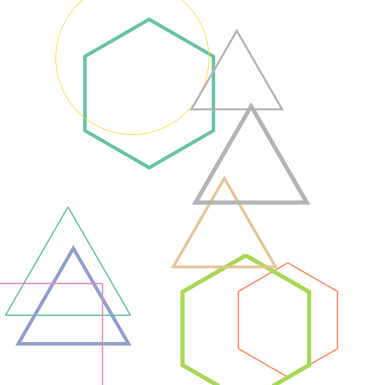[{"shape": "triangle", "thickness": 1, "radius": 0.94, "center": [0.177, 0.275]}, {"shape": "hexagon", "thickness": 2.5, "radius": 0.96, "center": [0.387, 0.757]}, {"shape": "hexagon", "thickness": 1, "radius": 0.74, "center": [0.748, 0.169]}, {"shape": "triangle", "thickness": 2.5, "radius": 0.83, "center": [0.191, 0.19]}, {"shape": "square", "thickness": 1, "radius": 0.82, "center": [0.1, 0.1]}, {"shape": "hexagon", "thickness": 3, "radius": 0.95, "center": [0.638, 0.147]}, {"shape": "circle", "thickness": 0.5, "radius": 0.99, "center": [0.344, 0.849]}, {"shape": "triangle", "thickness": 2, "radius": 0.77, "center": [0.583, 0.383]}, {"shape": "triangle", "thickness": 1.5, "radius": 0.68, "center": [0.615, 0.784]}, {"shape": "triangle", "thickness": 3, "radius": 0.83, "center": [0.652, 0.557]}]